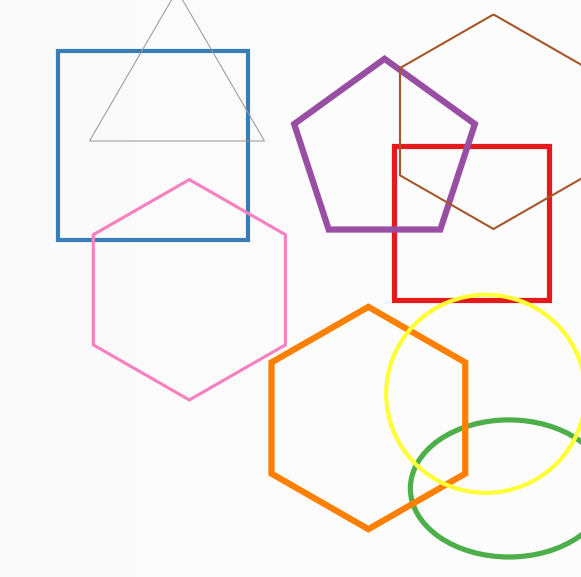[{"shape": "square", "thickness": 2.5, "radius": 0.67, "center": [0.811, 0.613]}, {"shape": "square", "thickness": 2, "radius": 0.82, "center": [0.263, 0.748]}, {"shape": "oval", "thickness": 2.5, "radius": 0.85, "center": [0.876, 0.153]}, {"shape": "pentagon", "thickness": 3, "radius": 0.82, "center": [0.662, 0.734]}, {"shape": "hexagon", "thickness": 3, "radius": 0.96, "center": [0.634, 0.275]}, {"shape": "circle", "thickness": 2, "radius": 0.86, "center": [0.836, 0.317]}, {"shape": "hexagon", "thickness": 1, "radius": 0.93, "center": [0.849, 0.788]}, {"shape": "hexagon", "thickness": 1.5, "radius": 0.95, "center": [0.326, 0.497]}, {"shape": "triangle", "thickness": 0.5, "radius": 0.87, "center": [0.305, 0.842]}]